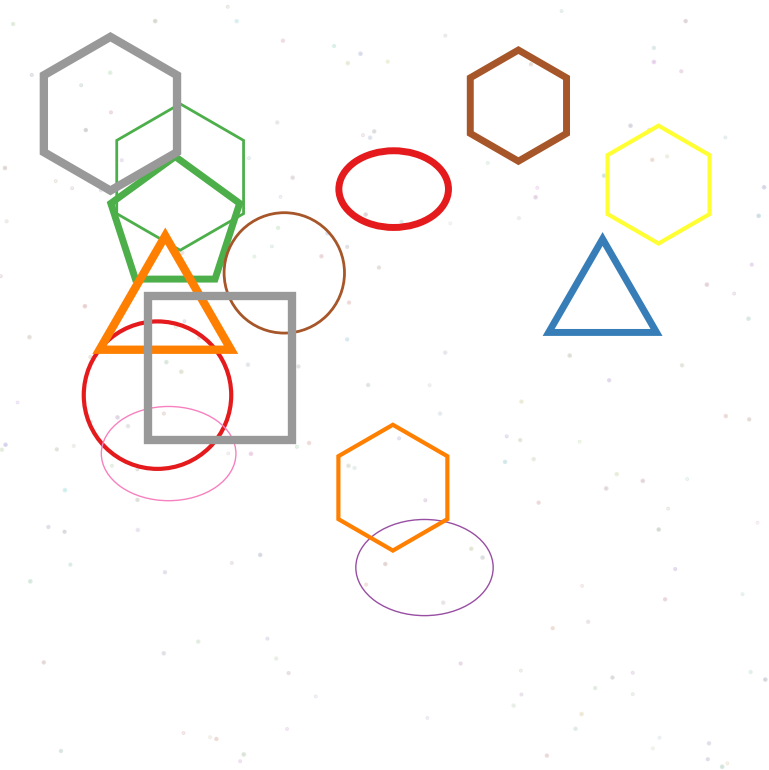[{"shape": "oval", "thickness": 2.5, "radius": 0.36, "center": [0.511, 0.754]}, {"shape": "circle", "thickness": 1.5, "radius": 0.48, "center": [0.205, 0.487]}, {"shape": "triangle", "thickness": 2.5, "radius": 0.4, "center": [0.783, 0.609]}, {"shape": "pentagon", "thickness": 2.5, "radius": 0.44, "center": [0.228, 0.709]}, {"shape": "hexagon", "thickness": 1, "radius": 0.48, "center": [0.234, 0.77]}, {"shape": "oval", "thickness": 0.5, "radius": 0.45, "center": [0.551, 0.263]}, {"shape": "hexagon", "thickness": 1.5, "radius": 0.41, "center": [0.51, 0.367]}, {"shape": "triangle", "thickness": 3, "radius": 0.49, "center": [0.215, 0.595]}, {"shape": "hexagon", "thickness": 1.5, "radius": 0.38, "center": [0.855, 0.76]}, {"shape": "hexagon", "thickness": 2.5, "radius": 0.36, "center": [0.673, 0.863]}, {"shape": "circle", "thickness": 1, "radius": 0.39, "center": [0.369, 0.646]}, {"shape": "oval", "thickness": 0.5, "radius": 0.44, "center": [0.219, 0.411]}, {"shape": "hexagon", "thickness": 3, "radius": 0.5, "center": [0.143, 0.852]}, {"shape": "square", "thickness": 3, "radius": 0.47, "center": [0.285, 0.522]}]